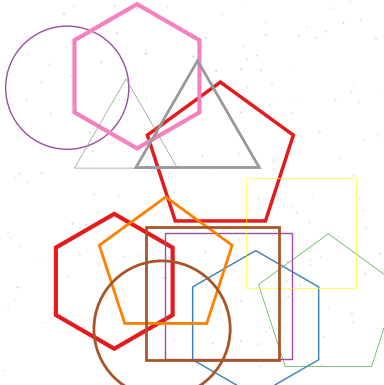[{"shape": "pentagon", "thickness": 2.5, "radius": 1.0, "center": [0.572, 0.587]}, {"shape": "hexagon", "thickness": 3, "radius": 0.88, "center": [0.297, 0.269]}, {"shape": "hexagon", "thickness": 1, "radius": 0.95, "center": [0.664, 0.16]}, {"shape": "pentagon", "thickness": 0.5, "radius": 0.95, "center": [0.853, 0.202]}, {"shape": "square", "thickness": 1, "radius": 0.82, "center": [0.594, 0.231]}, {"shape": "circle", "thickness": 1, "radius": 0.8, "center": [0.175, 0.772]}, {"shape": "pentagon", "thickness": 2, "radius": 0.91, "center": [0.431, 0.307]}, {"shape": "square", "thickness": 0.5, "radius": 0.72, "center": [0.782, 0.395]}, {"shape": "circle", "thickness": 2, "radius": 0.88, "center": [0.421, 0.145]}, {"shape": "square", "thickness": 2, "radius": 0.87, "center": [0.551, 0.237]}, {"shape": "hexagon", "thickness": 3, "radius": 0.94, "center": [0.356, 0.802]}, {"shape": "triangle", "thickness": 0.5, "radius": 0.77, "center": [0.327, 0.641]}, {"shape": "triangle", "thickness": 2, "radius": 0.92, "center": [0.513, 0.657]}]